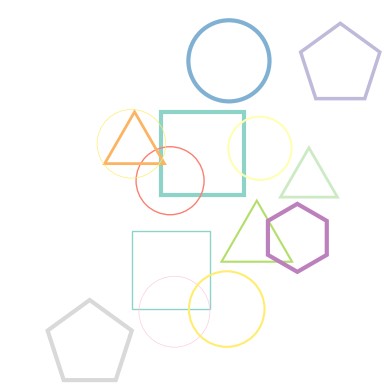[{"shape": "square", "thickness": 1, "radius": 0.51, "center": [0.445, 0.298]}, {"shape": "square", "thickness": 3, "radius": 0.54, "center": [0.526, 0.602]}, {"shape": "circle", "thickness": 1.5, "radius": 0.41, "center": [0.675, 0.615]}, {"shape": "pentagon", "thickness": 2.5, "radius": 0.54, "center": [0.884, 0.831]}, {"shape": "circle", "thickness": 1, "radius": 0.44, "center": [0.442, 0.531]}, {"shape": "circle", "thickness": 3, "radius": 0.53, "center": [0.595, 0.842]}, {"shape": "triangle", "thickness": 2, "radius": 0.45, "center": [0.349, 0.62]}, {"shape": "triangle", "thickness": 1.5, "radius": 0.53, "center": [0.667, 0.373]}, {"shape": "circle", "thickness": 0.5, "radius": 0.46, "center": [0.453, 0.19]}, {"shape": "pentagon", "thickness": 3, "radius": 0.57, "center": [0.233, 0.106]}, {"shape": "hexagon", "thickness": 3, "radius": 0.44, "center": [0.772, 0.382]}, {"shape": "triangle", "thickness": 2, "radius": 0.43, "center": [0.802, 0.531]}, {"shape": "circle", "thickness": 0.5, "radius": 0.45, "center": [0.341, 0.627]}, {"shape": "circle", "thickness": 1.5, "radius": 0.49, "center": [0.589, 0.197]}]